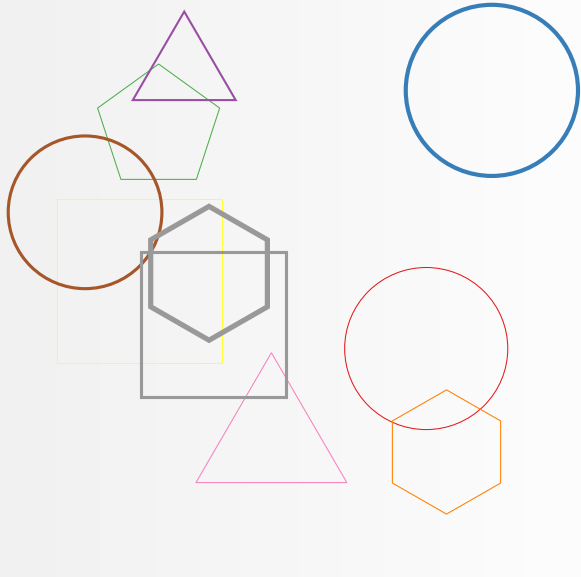[{"shape": "circle", "thickness": 0.5, "radius": 0.7, "center": [0.733, 0.396]}, {"shape": "circle", "thickness": 2, "radius": 0.74, "center": [0.846, 0.843]}, {"shape": "pentagon", "thickness": 0.5, "radius": 0.55, "center": [0.273, 0.778]}, {"shape": "triangle", "thickness": 1, "radius": 0.51, "center": [0.317, 0.877]}, {"shape": "hexagon", "thickness": 0.5, "radius": 0.54, "center": [0.768, 0.216]}, {"shape": "square", "thickness": 0.5, "radius": 0.71, "center": [0.24, 0.513]}, {"shape": "circle", "thickness": 1.5, "radius": 0.66, "center": [0.146, 0.632]}, {"shape": "triangle", "thickness": 0.5, "radius": 0.75, "center": [0.467, 0.238]}, {"shape": "hexagon", "thickness": 2.5, "radius": 0.58, "center": [0.36, 0.526]}, {"shape": "square", "thickness": 1.5, "radius": 0.62, "center": [0.367, 0.437]}]